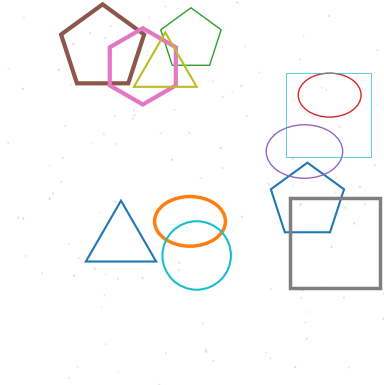[{"shape": "triangle", "thickness": 1.5, "radius": 0.53, "center": [0.314, 0.373]}, {"shape": "pentagon", "thickness": 1.5, "radius": 0.5, "center": [0.799, 0.478]}, {"shape": "oval", "thickness": 2.5, "radius": 0.46, "center": [0.494, 0.425]}, {"shape": "pentagon", "thickness": 1, "radius": 0.41, "center": [0.496, 0.897]}, {"shape": "oval", "thickness": 1, "radius": 0.41, "center": [0.856, 0.753]}, {"shape": "oval", "thickness": 1, "radius": 0.5, "center": [0.791, 0.606]}, {"shape": "pentagon", "thickness": 3, "radius": 0.57, "center": [0.266, 0.875]}, {"shape": "hexagon", "thickness": 3, "radius": 0.5, "center": [0.371, 0.828]}, {"shape": "square", "thickness": 2.5, "radius": 0.58, "center": [0.87, 0.368]}, {"shape": "triangle", "thickness": 1.5, "radius": 0.47, "center": [0.429, 0.822]}, {"shape": "circle", "thickness": 1.5, "radius": 0.44, "center": [0.511, 0.336]}, {"shape": "square", "thickness": 0.5, "radius": 0.55, "center": [0.854, 0.701]}]